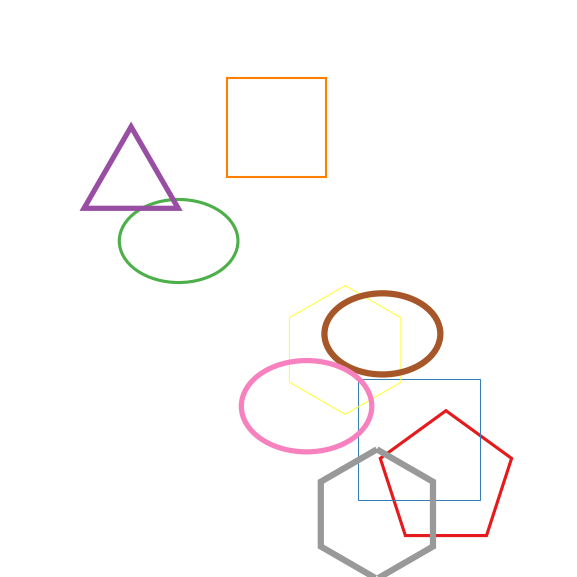[{"shape": "pentagon", "thickness": 1.5, "radius": 0.6, "center": [0.772, 0.168]}, {"shape": "square", "thickness": 0.5, "radius": 0.53, "center": [0.725, 0.238]}, {"shape": "oval", "thickness": 1.5, "radius": 0.51, "center": [0.309, 0.582]}, {"shape": "triangle", "thickness": 2.5, "radius": 0.47, "center": [0.227, 0.686]}, {"shape": "square", "thickness": 1, "radius": 0.43, "center": [0.479, 0.778]}, {"shape": "hexagon", "thickness": 0.5, "radius": 0.56, "center": [0.598, 0.393]}, {"shape": "oval", "thickness": 3, "radius": 0.5, "center": [0.662, 0.421]}, {"shape": "oval", "thickness": 2.5, "radius": 0.56, "center": [0.531, 0.296]}, {"shape": "hexagon", "thickness": 3, "radius": 0.56, "center": [0.653, 0.109]}]